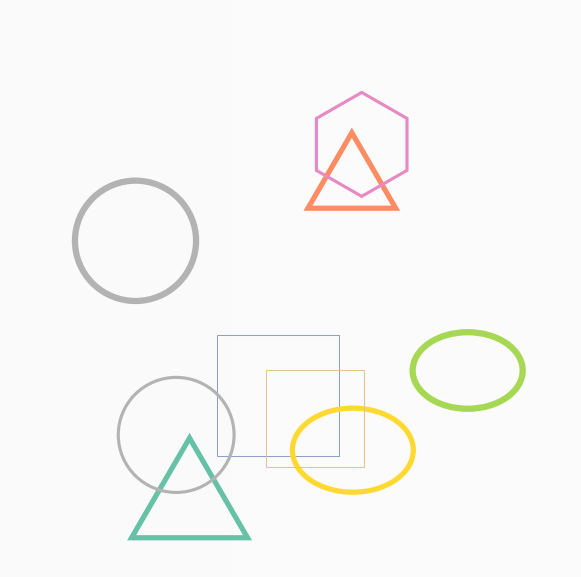[{"shape": "triangle", "thickness": 2.5, "radius": 0.58, "center": [0.326, 0.126]}, {"shape": "triangle", "thickness": 2.5, "radius": 0.44, "center": [0.605, 0.682]}, {"shape": "square", "thickness": 0.5, "radius": 0.53, "center": [0.479, 0.314]}, {"shape": "hexagon", "thickness": 1.5, "radius": 0.45, "center": [0.622, 0.749]}, {"shape": "oval", "thickness": 3, "radius": 0.47, "center": [0.805, 0.358]}, {"shape": "oval", "thickness": 2.5, "radius": 0.52, "center": [0.607, 0.22]}, {"shape": "square", "thickness": 0.5, "radius": 0.42, "center": [0.542, 0.275]}, {"shape": "circle", "thickness": 1.5, "radius": 0.5, "center": [0.303, 0.246]}, {"shape": "circle", "thickness": 3, "radius": 0.52, "center": [0.233, 0.582]}]